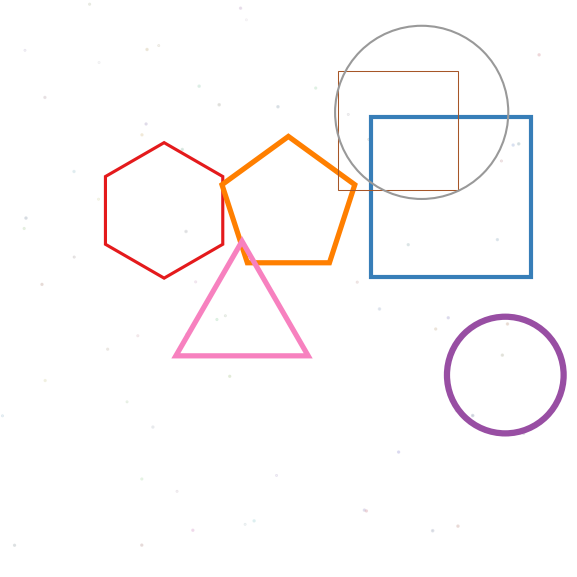[{"shape": "hexagon", "thickness": 1.5, "radius": 0.59, "center": [0.284, 0.635]}, {"shape": "square", "thickness": 2, "radius": 0.69, "center": [0.781, 0.658]}, {"shape": "circle", "thickness": 3, "radius": 0.51, "center": [0.875, 0.35]}, {"shape": "pentagon", "thickness": 2.5, "radius": 0.6, "center": [0.499, 0.642]}, {"shape": "square", "thickness": 0.5, "radius": 0.52, "center": [0.689, 0.773]}, {"shape": "triangle", "thickness": 2.5, "radius": 0.66, "center": [0.419, 0.449]}, {"shape": "circle", "thickness": 1, "radius": 0.75, "center": [0.73, 0.805]}]